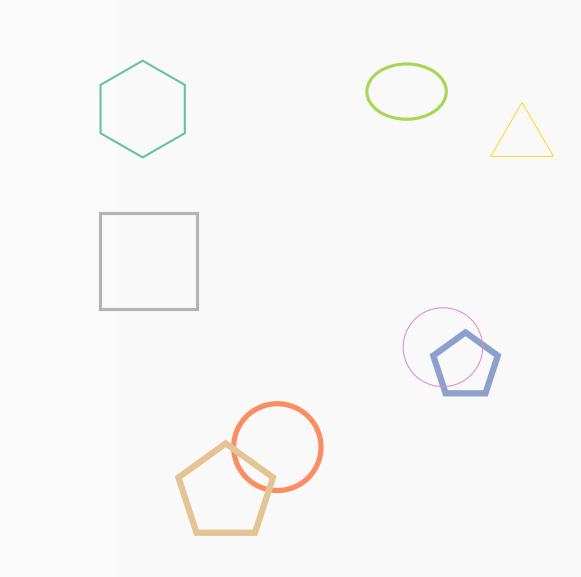[{"shape": "hexagon", "thickness": 1, "radius": 0.42, "center": [0.245, 0.81]}, {"shape": "circle", "thickness": 2.5, "radius": 0.38, "center": [0.477, 0.225]}, {"shape": "pentagon", "thickness": 3, "radius": 0.29, "center": [0.801, 0.365]}, {"shape": "circle", "thickness": 0.5, "radius": 0.34, "center": [0.762, 0.398]}, {"shape": "oval", "thickness": 1.5, "radius": 0.34, "center": [0.699, 0.841]}, {"shape": "triangle", "thickness": 0.5, "radius": 0.31, "center": [0.898, 0.759]}, {"shape": "pentagon", "thickness": 3, "radius": 0.43, "center": [0.388, 0.146]}, {"shape": "square", "thickness": 1.5, "radius": 0.42, "center": [0.255, 0.548]}]